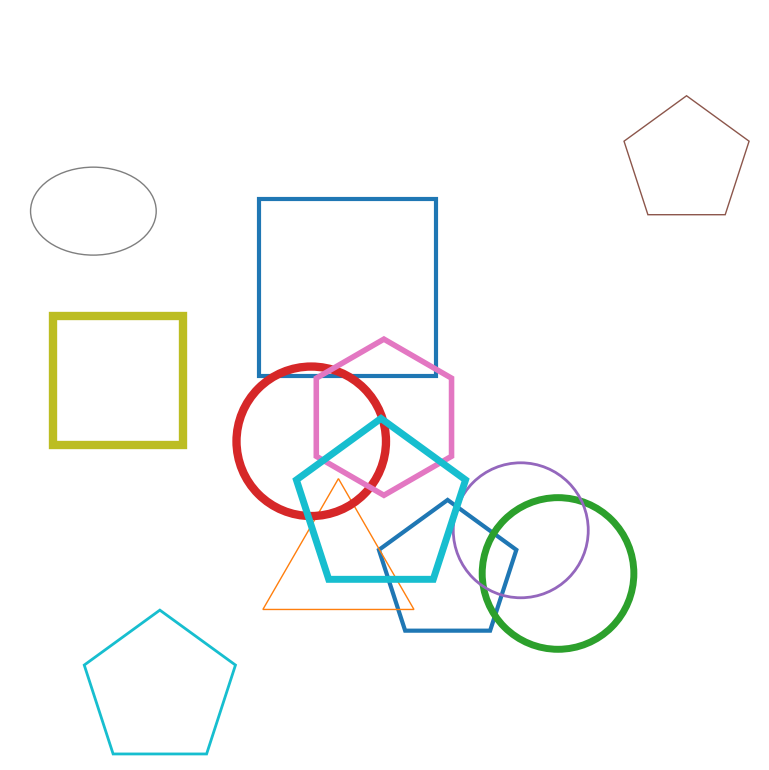[{"shape": "square", "thickness": 1.5, "radius": 0.58, "center": [0.451, 0.627]}, {"shape": "pentagon", "thickness": 1.5, "radius": 0.47, "center": [0.581, 0.257]}, {"shape": "triangle", "thickness": 0.5, "radius": 0.57, "center": [0.44, 0.265]}, {"shape": "circle", "thickness": 2.5, "radius": 0.49, "center": [0.725, 0.255]}, {"shape": "circle", "thickness": 3, "radius": 0.49, "center": [0.404, 0.427]}, {"shape": "circle", "thickness": 1, "radius": 0.44, "center": [0.676, 0.311]}, {"shape": "pentagon", "thickness": 0.5, "radius": 0.43, "center": [0.892, 0.79]}, {"shape": "hexagon", "thickness": 2, "radius": 0.51, "center": [0.499, 0.458]}, {"shape": "oval", "thickness": 0.5, "radius": 0.41, "center": [0.121, 0.726]}, {"shape": "square", "thickness": 3, "radius": 0.42, "center": [0.153, 0.506]}, {"shape": "pentagon", "thickness": 2.5, "radius": 0.58, "center": [0.495, 0.341]}, {"shape": "pentagon", "thickness": 1, "radius": 0.52, "center": [0.208, 0.104]}]